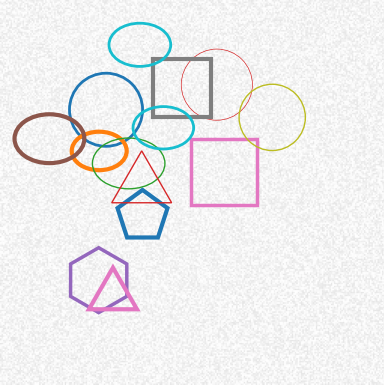[{"shape": "circle", "thickness": 2, "radius": 0.47, "center": [0.275, 0.715]}, {"shape": "pentagon", "thickness": 3, "radius": 0.34, "center": [0.37, 0.438]}, {"shape": "oval", "thickness": 3, "radius": 0.36, "center": [0.258, 0.608]}, {"shape": "oval", "thickness": 1, "radius": 0.47, "center": [0.334, 0.576]}, {"shape": "circle", "thickness": 0.5, "radius": 0.46, "center": [0.563, 0.78]}, {"shape": "triangle", "thickness": 1, "radius": 0.45, "center": [0.368, 0.518]}, {"shape": "hexagon", "thickness": 2.5, "radius": 0.42, "center": [0.256, 0.272]}, {"shape": "oval", "thickness": 3, "radius": 0.45, "center": [0.128, 0.64]}, {"shape": "triangle", "thickness": 3, "radius": 0.36, "center": [0.293, 0.233]}, {"shape": "square", "thickness": 2.5, "radius": 0.43, "center": [0.582, 0.554]}, {"shape": "square", "thickness": 3, "radius": 0.38, "center": [0.472, 0.772]}, {"shape": "circle", "thickness": 1, "radius": 0.43, "center": [0.707, 0.695]}, {"shape": "oval", "thickness": 2, "radius": 0.39, "center": [0.424, 0.668]}, {"shape": "oval", "thickness": 2, "radius": 0.4, "center": [0.363, 0.884]}]